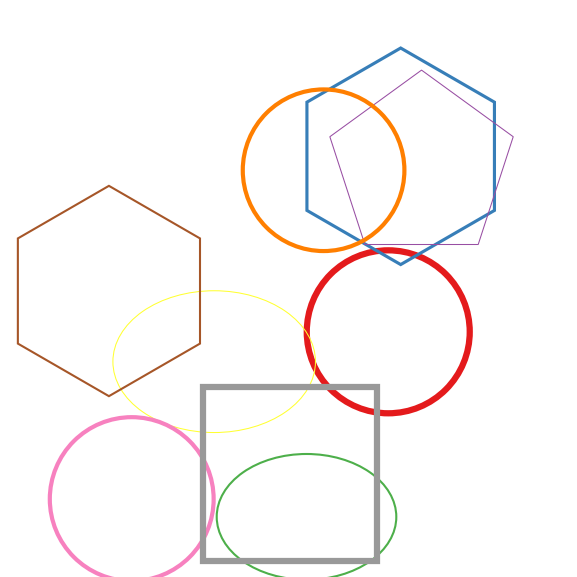[{"shape": "circle", "thickness": 3, "radius": 0.71, "center": [0.672, 0.425]}, {"shape": "hexagon", "thickness": 1.5, "radius": 0.94, "center": [0.694, 0.728]}, {"shape": "oval", "thickness": 1, "radius": 0.78, "center": [0.531, 0.104]}, {"shape": "pentagon", "thickness": 0.5, "radius": 0.83, "center": [0.73, 0.711]}, {"shape": "circle", "thickness": 2, "radius": 0.7, "center": [0.56, 0.704]}, {"shape": "oval", "thickness": 0.5, "radius": 0.88, "center": [0.371, 0.373]}, {"shape": "hexagon", "thickness": 1, "radius": 0.91, "center": [0.189, 0.495]}, {"shape": "circle", "thickness": 2, "radius": 0.71, "center": [0.228, 0.135]}, {"shape": "square", "thickness": 3, "radius": 0.76, "center": [0.502, 0.179]}]